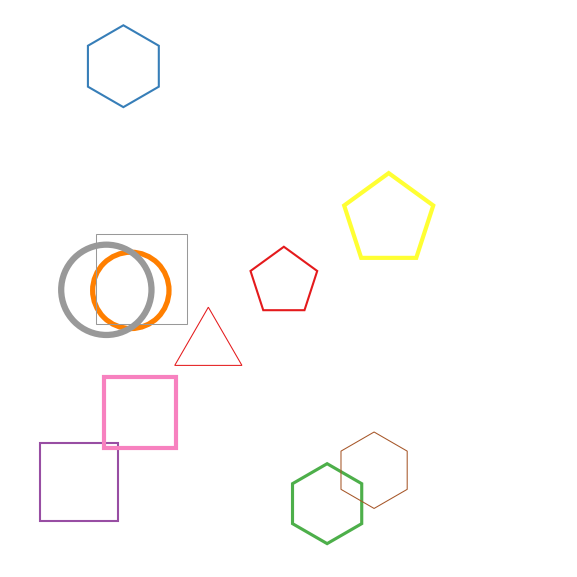[{"shape": "triangle", "thickness": 0.5, "radius": 0.34, "center": [0.361, 0.4]}, {"shape": "pentagon", "thickness": 1, "radius": 0.3, "center": [0.492, 0.511]}, {"shape": "hexagon", "thickness": 1, "radius": 0.35, "center": [0.214, 0.884]}, {"shape": "hexagon", "thickness": 1.5, "radius": 0.35, "center": [0.566, 0.127]}, {"shape": "square", "thickness": 1, "radius": 0.34, "center": [0.137, 0.165]}, {"shape": "circle", "thickness": 2.5, "radius": 0.33, "center": [0.227, 0.496]}, {"shape": "pentagon", "thickness": 2, "radius": 0.41, "center": [0.673, 0.618]}, {"shape": "hexagon", "thickness": 0.5, "radius": 0.33, "center": [0.648, 0.185]}, {"shape": "square", "thickness": 2, "radius": 0.31, "center": [0.242, 0.284]}, {"shape": "square", "thickness": 0.5, "radius": 0.39, "center": [0.245, 0.516]}, {"shape": "circle", "thickness": 3, "radius": 0.39, "center": [0.184, 0.497]}]